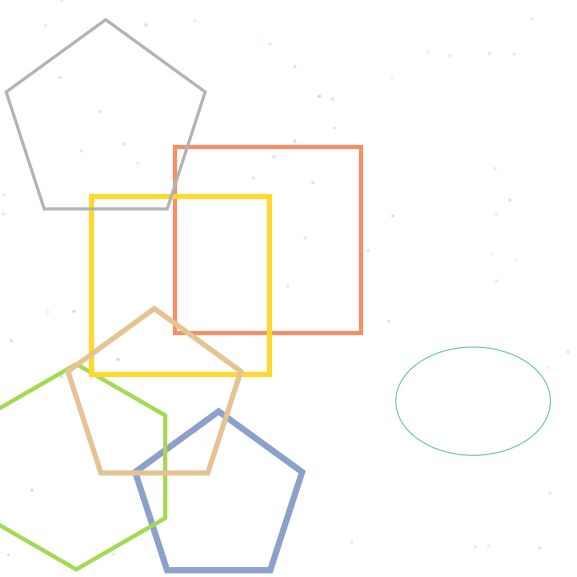[{"shape": "oval", "thickness": 0.5, "radius": 0.67, "center": [0.819, 0.304]}, {"shape": "square", "thickness": 2, "radius": 0.81, "center": [0.464, 0.584]}, {"shape": "pentagon", "thickness": 3, "radius": 0.76, "center": [0.379, 0.135]}, {"shape": "hexagon", "thickness": 2, "radius": 0.89, "center": [0.132, 0.191]}, {"shape": "square", "thickness": 2.5, "radius": 0.77, "center": [0.312, 0.506]}, {"shape": "pentagon", "thickness": 2.5, "radius": 0.79, "center": [0.267, 0.307]}, {"shape": "pentagon", "thickness": 1.5, "radius": 0.91, "center": [0.183, 0.784]}]